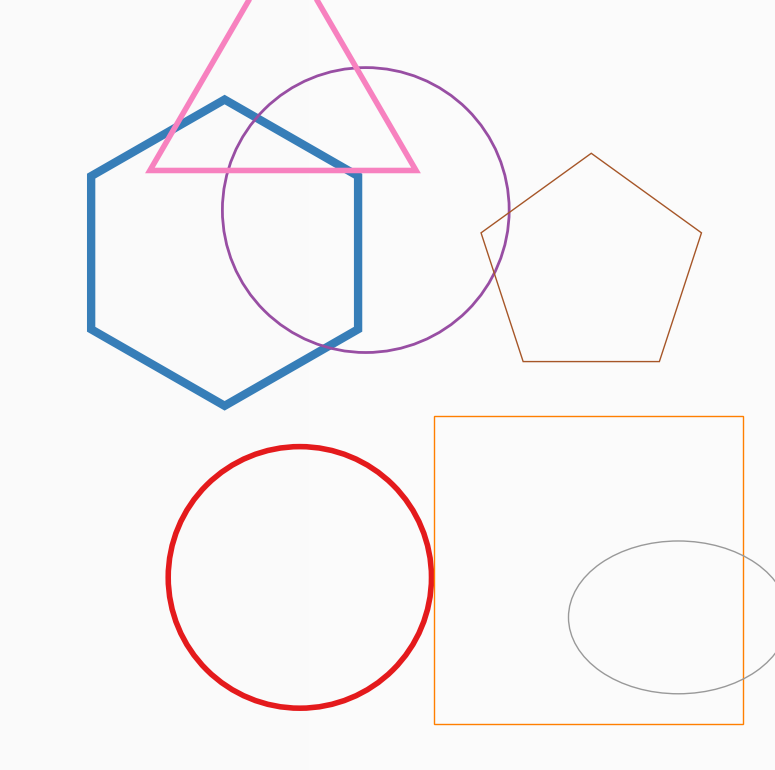[{"shape": "circle", "thickness": 2, "radius": 0.85, "center": [0.387, 0.25]}, {"shape": "hexagon", "thickness": 3, "radius": 0.99, "center": [0.29, 0.672]}, {"shape": "circle", "thickness": 1, "radius": 0.93, "center": [0.472, 0.727]}, {"shape": "square", "thickness": 0.5, "radius": 1.0, "center": [0.759, 0.259]}, {"shape": "pentagon", "thickness": 0.5, "radius": 0.75, "center": [0.763, 0.651]}, {"shape": "triangle", "thickness": 2, "radius": 0.99, "center": [0.365, 0.878]}, {"shape": "oval", "thickness": 0.5, "radius": 0.71, "center": [0.875, 0.198]}]